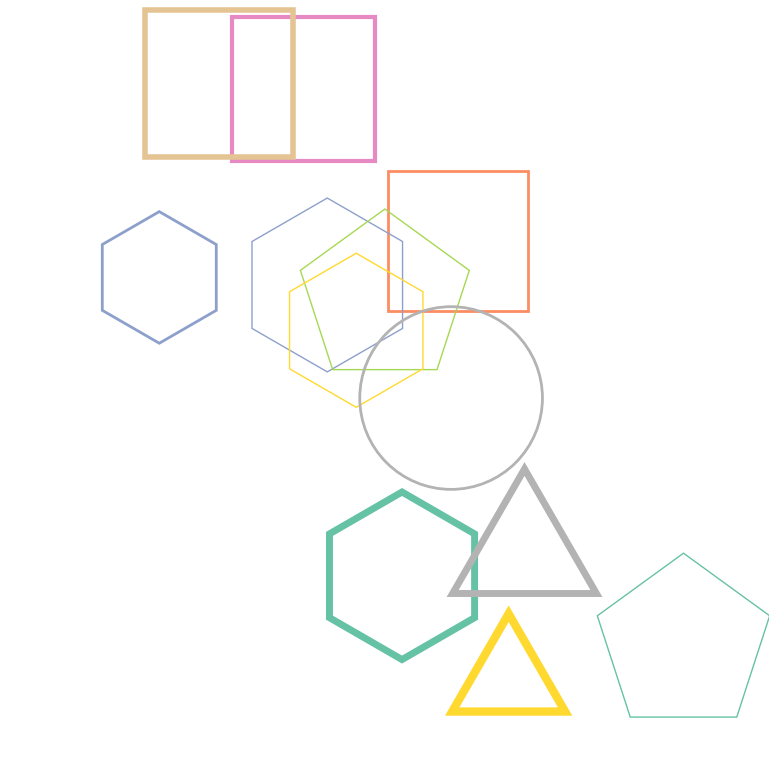[{"shape": "hexagon", "thickness": 2.5, "radius": 0.54, "center": [0.522, 0.252]}, {"shape": "pentagon", "thickness": 0.5, "radius": 0.59, "center": [0.888, 0.164]}, {"shape": "square", "thickness": 1, "radius": 0.45, "center": [0.595, 0.687]}, {"shape": "hexagon", "thickness": 1, "radius": 0.43, "center": [0.207, 0.64]}, {"shape": "hexagon", "thickness": 0.5, "radius": 0.56, "center": [0.425, 0.63]}, {"shape": "square", "thickness": 1.5, "radius": 0.47, "center": [0.394, 0.884]}, {"shape": "pentagon", "thickness": 0.5, "radius": 0.58, "center": [0.5, 0.613]}, {"shape": "hexagon", "thickness": 0.5, "radius": 0.5, "center": [0.463, 0.571]}, {"shape": "triangle", "thickness": 3, "radius": 0.42, "center": [0.661, 0.118]}, {"shape": "square", "thickness": 2, "radius": 0.48, "center": [0.285, 0.891]}, {"shape": "circle", "thickness": 1, "radius": 0.59, "center": [0.586, 0.483]}, {"shape": "triangle", "thickness": 2.5, "radius": 0.54, "center": [0.681, 0.283]}]